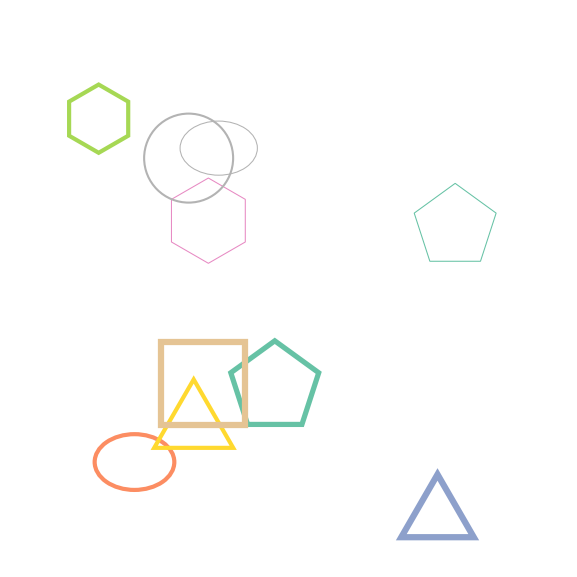[{"shape": "pentagon", "thickness": 0.5, "radius": 0.37, "center": [0.788, 0.607]}, {"shape": "pentagon", "thickness": 2.5, "radius": 0.4, "center": [0.476, 0.329]}, {"shape": "oval", "thickness": 2, "radius": 0.34, "center": [0.233, 0.199]}, {"shape": "triangle", "thickness": 3, "radius": 0.36, "center": [0.758, 0.105]}, {"shape": "hexagon", "thickness": 0.5, "radius": 0.37, "center": [0.361, 0.617]}, {"shape": "hexagon", "thickness": 2, "radius": 0.3, "center": [0.171, 0.794]}, {"shape": "triangle", "thickness": 2, "radius": 0.39, "center": [0.335, 0.263]}, {"shape": "square", "thickness": 3, "radius": 0.36, "center": [0.352, 0.335]}, {"shape": "circle", "thickness": 1, "radius": 0.39, "center": [0.327, 0.725]}, {"shape": "oval", "thickness": 0.5, "radius": 0.33, "center": [0.379, 0.743]}]